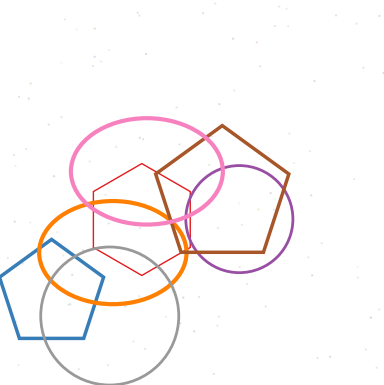[{"shape": "hexagon", "thickness": 1, "radius": 0.73, "center": [0.368, 0.43]}, {"shape": "pentagon", "thickness": 2.5, "radius": 0.71, "center": [0.134, 0.236]}, {"shape": "circle", "thickness": 2, "radius": 0.7, "center": [0.622, 0.431]}, {"shape": "oval", "thickness": 3, "radius": 0.96, "center": [0.293, 0.344]}, {"shape": "pentagon", "thickness": 2.5, "radius": 0.91, "center": [0.577, 0.492]}, {"shape": "oval", "thickness": 3, "radius": 0.99, "center": [0.382, 0.555]}, {"shape": "circle", "thickness": 2, "radius": 0.9, "center": [0.285, 0.179]}]